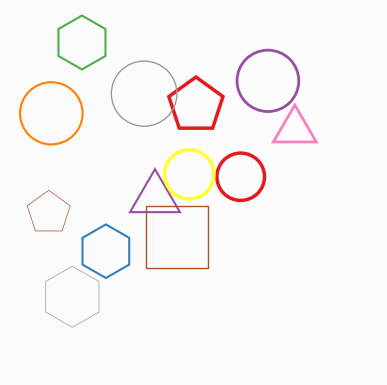[{"shape": "pentagon", "thickness": 2.5, "radius": 0.37, "center": [0.506, 0.727]}, {"shape": "circle", "thickness": 2.5, "radius": 0.31, "center": [0.621, 0.541]}, {"shape": "hexagon", "thickness": 1.5, "radius": 0.35, "center": [0.273, 0.347]}, {"shape": "hexagon", "thickness": 1.5, "radius": 0.35, "center": [0.212, 0.89]}, {"shape": "circle", "thickness": 2, "radius": 0.4, "center": [0.691, 0.79]}, {"shape": "triangle", "thickness": 1.5, "radius": 0.37, "center": [0.4, 0.486]}, {"shape": "circle", "thickness": 1.5, "radius": 0.4, "center": [0.132, 0.706]}, {"shape": "circle", "thickness": 2.5, "radius": 0.32, "center": [0.488, 0.547]}, {"shape": "square", "thickness": 1, "radius": 0.4, "center": [0.457, 0.384]}, {"shape": "pentagon", "thickness": 0.5, "radius": 0.29, "center": [0.126, 0.447]}, {"shape": "triangle", "thickness": 2, "radius": 0.32, "center": [0.761, 0.663]}, {"shape": "circle", "thickness": 1, "radius": 0.42, "center": [0.372, 0.757]}, {"shape": "hexagon", "thickness": 0.5, "radius": 0.4, "center": [0.187, 0.229]}]